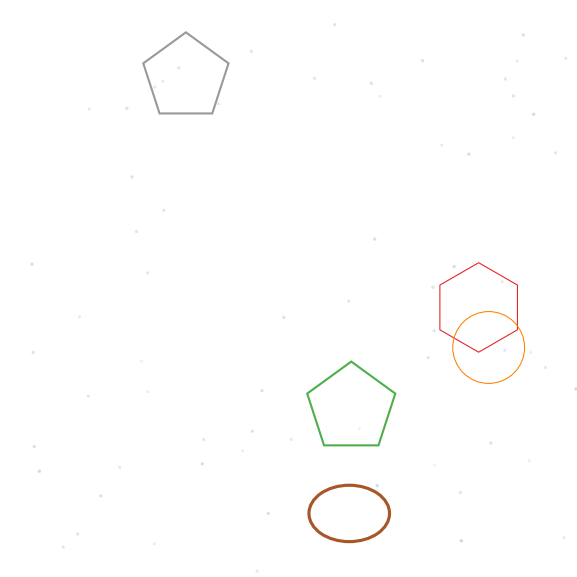[{"shape": "hexagon", "thickness": 0.5, "radius": 0.39, "center": [0.829, 0.467]}, {"shape": "pentagon", "thickness": 1, "radius": 0.4, "center": [0.608, 0.293]}, {"shape": "circle", "thickness": 0.5, "radius": 0.31, "center": [0.846, 0.397]}, {"shape": "oval", "thickness": 1.5, "radius": 0.35, "center": [0.605, 0.11]}, {"shape": "pentagon", "thickness": 1, "radius": 0.39, "center": [0.322, 0.865]}]